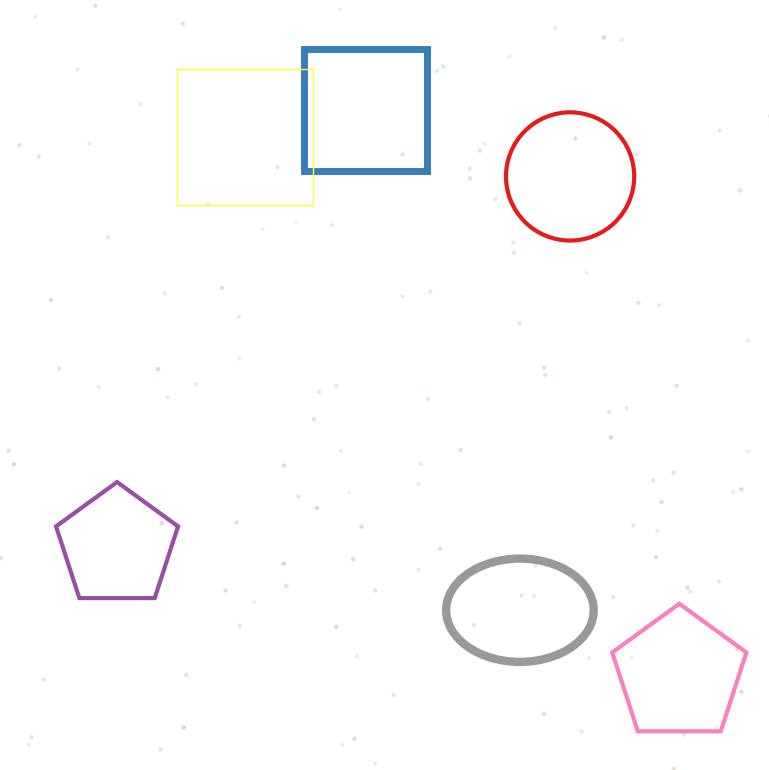[{"shape": "circle", "thickness": 1.5, "radius": 0.42, "center": [0.74, 0.771]}, {"shape": "square", "thickness": 2.5, "radius": 0.4, "center": [0.475, 0.857]}, {"shape": "pentagon", "thickness": 1.5, "radius": 0.42, "center": [0.152, 0.291]}, {"shape": "square", "thickness": 0.5, "radius": 0.44, "center": [0.318, 0.822]}, {"shape": "pentagon", "thickness": 1.5, "radius": 0.46, "center": [0.882, 0.124]}, {"shape": "oval", "thickness": 3, "radius": 0.48, "center": [0.675, 0.207]}]